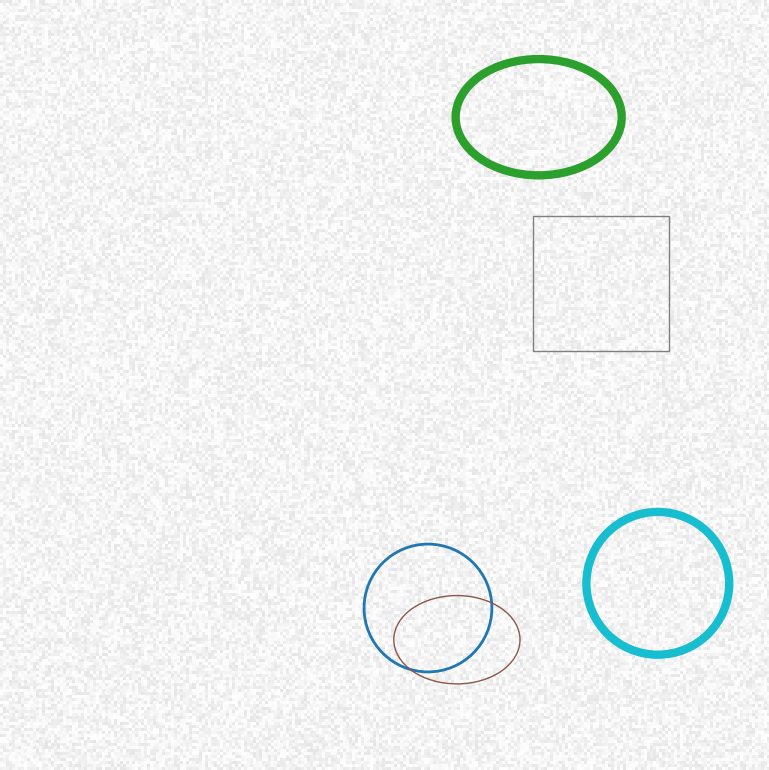[{"shape": "circle", "thickness": 1, "radius": 0.42, "center": [0.556, 0.21]}, {"shape": "oval", "thickness": 3, "radius": 0.54, "center": [0.7, 0.848]}, {"shape": "oval", "thickness": 0.5, "radius": 0.41, "center": [0.593, 0.169]}, {"shape": "square", "thickness": 0.5, "radius": 0.44, "center": [0.78, 0.632]}, {"shape": "circle", "thickness": 3, "radius": 0.46, "center": [0.854, 0.242]}]